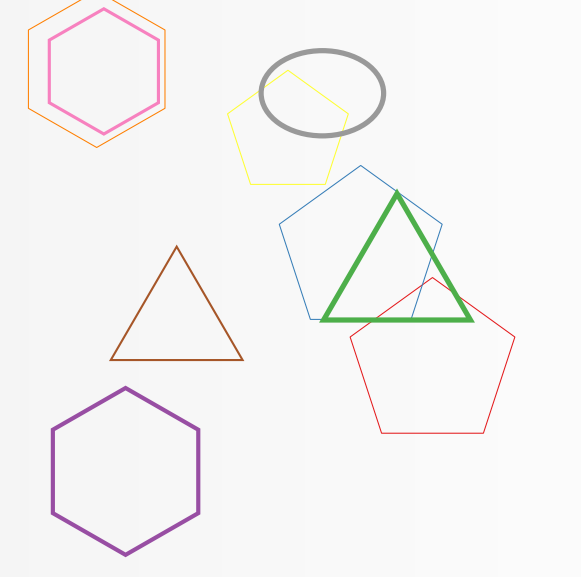[{"shape": "pentagon", "thickness": 0.5, "radius": 0.75, "center": [0.744, 0.37]}, {"shape": "pentagon", "thickness": 0.5, "radius": 0.74, "center": [0.621, 0.565]}, {"shape": "triangle", "thickness": 2.5, "radius": 0.73, "center": [0.683, 0.518]}, {"shape": "hexagon", "thickness": 2, "radius": 0.72, "center": [0.216, 0.183]}, {"shape": "hexagon", "thickness": 0.5, "radius": 0.68, "center": [0.166, 0.879]}, {"shape": "pentagon", "thickness": 0.5, "radius": 0.55, "center": [0.495, 0.768]}, {"shape": "triangle", "thickness": 1, "radius": 0.65, "center": [0.304, 0.441]}, {"shape": "hexagon", "thickness": 1.5, "radius": 0.54, "center": [0.179, 0.875]}, {"shape": "oval", "thickness": 2.5, "radius": 0.53, "center": [0.555, 0.838]}]